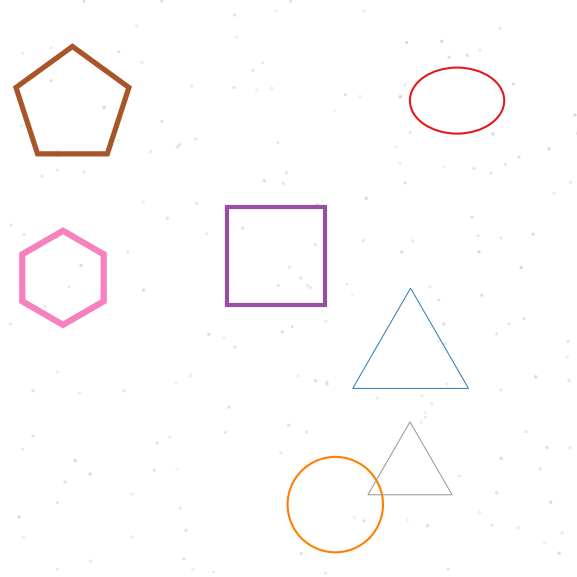[{"shape": "oval", "thickness": 1, "radius": 0.41, "center": [0.791, 0.825]}, {"shape": "triangle", "thickness": 0.5, "radius": 0.58, "center": [0.711, 0.384]}, {"shape": "square", "thickness": 2, "radius": 0.43, "center": [0.478, 0.556]}, {"shape": "circle", "thickness": 1, "radius": 0.41, "center": [0.581, 0.125]}, {"shape": "pentagon", "thickness": 2.5, "radius": 0.51, "center": [0.125, 0.816]}, {"shape": "hexagon", "thickness": 3, "radius": 0.41, "center": [0.109, 0.518]}, {"shape": "triangle", "thickness": 0.5, "radius": 0.42, "center": [0.71, 0.184]}]